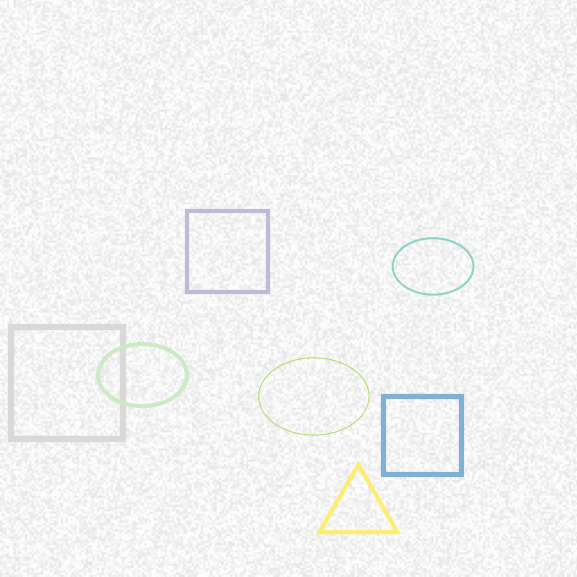[{"shape": "oval", "thickness": 1, "radius": 0.35, "center": [0.75, 0.538]}, {"shape": "square", "thickness": 2, "radius": 0.35, "center": [0.394, 0.563]}, {"shape": "square", "thickness": 2.5, "radius": 0.34, "center": [0.731, 0.245]}, {"shape": "oval", "thickness": 0.5, "radius": 0.48, "center": [0.543, 0.313]}, {"shape": "square", "thickness": 3, "radius": 0.49, "center": [0.116, 0.336]}, {"shape": "oval", "thickness": 2, "radius": 0.38, "center": [0.247, 0.35]}, {"shape": "triangle", "thickness": 2, "radius": 0.39, "center": [0.621, 0.117]}]